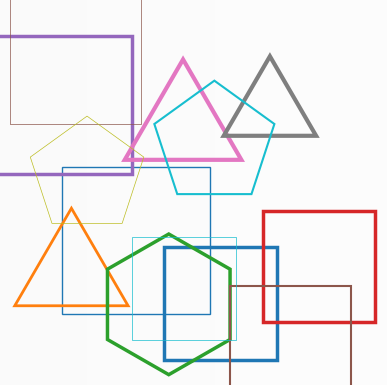[{"shape": "square", "thickness": 1, "radius": 0.95, "center": [0.351, 0.376]}, {"shape": "square", "thickness": 2.5, "radius": 0.73, "center": [0.569, 0.212]}, {"shape": "triangle", "thickness": 2, "radius": 0.84, "center": [0.184, 0.29]}, {"shape": "hexagon", "thickness": 2.5, "radius": 0.91, "center": [0.436, 0.209]}, {"shape": "square", "thickness": 2.5, "radius": 0.72, "center": [0.824, 0.309]}, {"shape": "square", "thickness": 2.5, "radius": 0.9, "center": [0.16, 0.728]}, {"shape": "square", "thickness": 0.5, "radius": 0.84, "center": [0.195, 0.846]}, {"shape": "square", "thickness": 1.5, "radius": 0.78, "center": [0.749, 0.103]}, {"shape": "triangle", "thickness": 3, "radius": 0.87, "center": [0.472, 0.672]}, {"shape": "triangle", "thickness": 3, "radius": 0.69, "center": [0.697, 0.716]}, {"shape": "pentagon", "thickness": 0.5, "radius": 0.77, "center": [0.225, 0.544]}, {"shape": "pentagon", "thickness": 1.5, "radius": 0.81, "center": [0.553, 0.628]}, {"shape": "square", "thickness": 0.5, "radius": 0.67, "center": [0.475, 0.25]}]